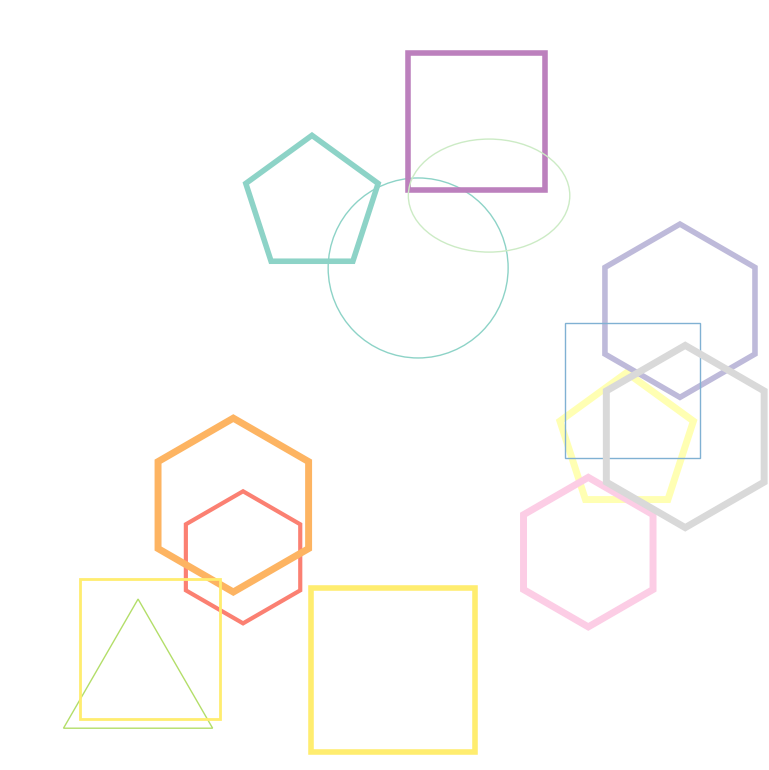[{"shape": "circle", "thickness": 0.5, "radius": 0.58, "center": [0.543, 0.652]}, {"shape": "pentagon", "thickness": 2, "radius": 0.45, "center": [0.405, 0.734]}, {"shape": "pentagon", "thickness": 2.5, "radius": 0.46, "center": [0.814, 0.425]}, {"shape": "hexagon", "thickness": 2, "radius": 0.56, "center": [0.883, 0.596]}, {"shape": "hexagon", "thickness": 1.5, "radius": 0.43, "center": [0.316, 0.276]}, {"shape": "square", "thickness": 0.5, "radius": 0.44, "center": [0.821, 0.493]}, {"shape": "hexagon", "thickness": 2.5, "radius": 0.56, "center": [0.303, 0.344]}, {"shape": "triangle", "thickness": 0.5, "radius": 0.56, "center": [0.179, 0.11]}, {"shape": "hexagon", "thickness": 2.5, "radius": 0.49, "center": [0.764, 0.283]}, {"shape": "hexagon", "thickness": 2.5, "radius": 0.59, "center": [0.89, 0.433]}, {"shape": "square", "thickness": 2, "radius": 0.45, "center": [0.619, 0.842]}, {"shape": "oval", "thickness": 0.5, "radius": 0.52, "center": [0.635, 0.746]}, {"shape": "square", "thickness": 1, "radius": 0.46, "center": [0.195, 0.158]}, {"shape": "square", "thickness": 2, "radius": 0.53, "center": [0.511, 0.13]}]